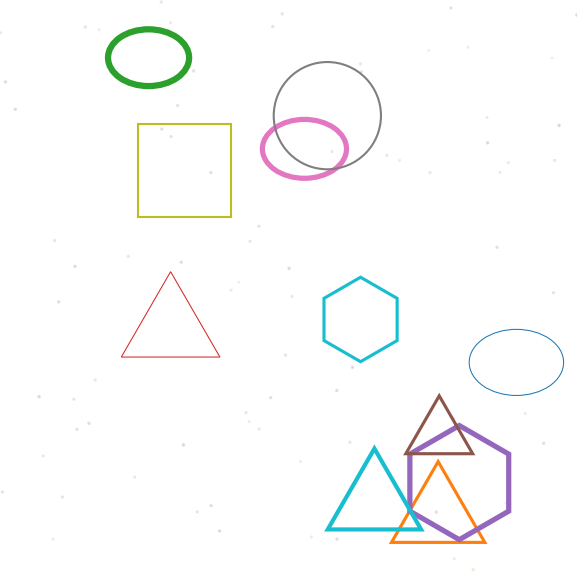[{"shape": "oval", "thickness": 0.5, "radius": 0.41, "center": [0.894, 0.372]}, {"shape": "triangle", "thickness": 1.5, "radius": 0.47, "center": [0.759, 0.107]}, {"shape": "oval", "thickness": 3, "radius": 0.35, "center": [0.257, 0.899]}, {"shape": "triangle", "thickness": 0.5, "radius": 0.49, "center": [0.295, 0.43]}, {"shape": "hexagon", "thickness": 2.5, "radius": 0.49, "center": [0.795, 0.163]}, {"shape": "triangle", "thickness": 1.5, "radius": 0.33, "center": [0.761, 0.247]}, {"shape": "oval", "thickness": 2.5, "radius": 0.36, "center": [0.527, 0.741]}, {"shape": "circle", "thickness": 1, "radius": 0.46, "center": [0.567, 0.799]}, {"shape": "square", "thickness": 1, "radius": 0.4, "center": [0.319, 0.704]}, {"shape": "triangle", "thickness": 2, "radius": 0.47, "center": [0.648, 0.129]}, {"shape": "hexagon", "thickness": 1.5, "radius": 0.37, "center": [0.624, 0.446]}]